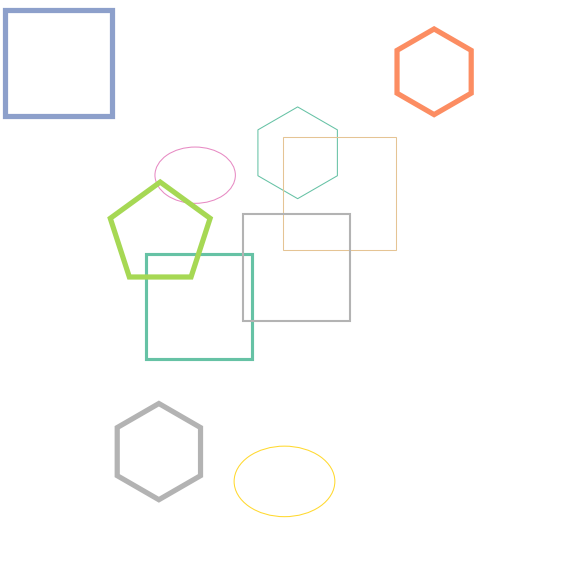[{"shape": "hexagon", "thickness": 0.5, "radius": 0.4, "center": [0.515, 0.735]}, {"shape": "square", "thickness": 1.5, "radius": 0.46, "center": [0.345, 0.469]}, {"shape": "hexagon", "thickness": 2.5, "radius": 0.37, "center": [0.752, 0.875]}, {"shape": "square", "thickness": 2.5, "radius": 0.46, "center": [0.102, 0.89]}, {"shape": "oval", "thickness": 0.5, "radius": 0.35, "center": [0.338, 0.696]}, {"shape": "pentagon", "thickness": 2.5, "radius": 0.45, "center": [0.277, 0.593]}, {"shape": "oval", "thickness": 0.5, "radius": 0.44, "center": [0.493, 0.166]}, {"shape": "square", "thickness": 0.5, "radius": 0.49, "center": [0.588, 0.664]}, {"shape": "hexagon", "thickness": 2.5, "radius": 0.42, "center": [0.275, 0.217]}, {"shape": "square", "thickness": 1, "radius": 0.47, "center": [0.513, 0.536]}]